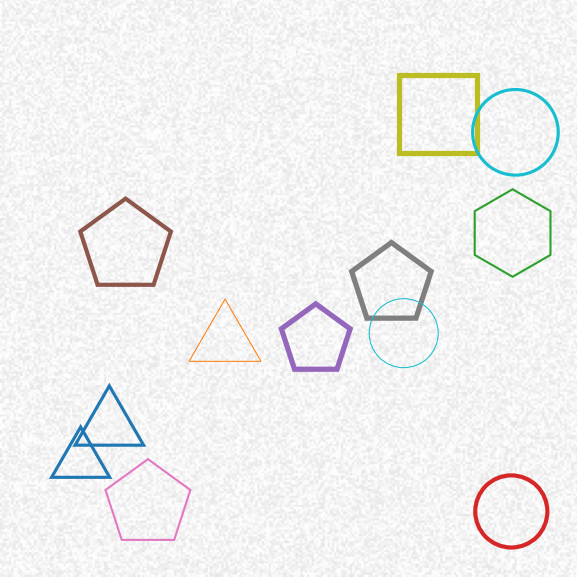[{"shape": "triangle", "thickness": 1.5, "radius": 0.29, "center": [0.14, 0.202]}, {"shape": "triangle", "thickness": 1.5, "radius": 0.34, "center": [0.189, 0.262]}, {"shape": "triangle", "thickness": 0.5, "radius": 0.36, "center": [0.39, 0.409]}, {"shape": "hexagon", "thickness": 1, "radius": 0.38, "center": [0.888, 0.596]}, {"shape": "circle", "thickness": 2, "radius": 0.31, "center": [0.885, 0.114]}, {"shape": "pentagon", "thickness": 2.5, "radius": 0.31, "center": [0.547, 0.41]}, {"shape": "pentagon", "thickness": 2, "radius": 0.41, "center": [0.217, 0.573]}, {"shape": "pentagon", "thickness": 1, "radius": 0.39, "center": [0.256, 0.127]}, {"shape": "pentagon", "thickness": 2.5, "radius": 0.36, "center": [0.678, 0.507]}, {"shape": "square", "thickness": 2.5, "radius": 0.34, "center": [0.758, 0.802]}, {"shape": "circle", "thickness": 1.5, "radius": 0.37, "center": [0.893, 0.77]}, {"shape": "circle", "thickness": 0.5, "radius": 0.3, "center": [0.699, 0.422]}]